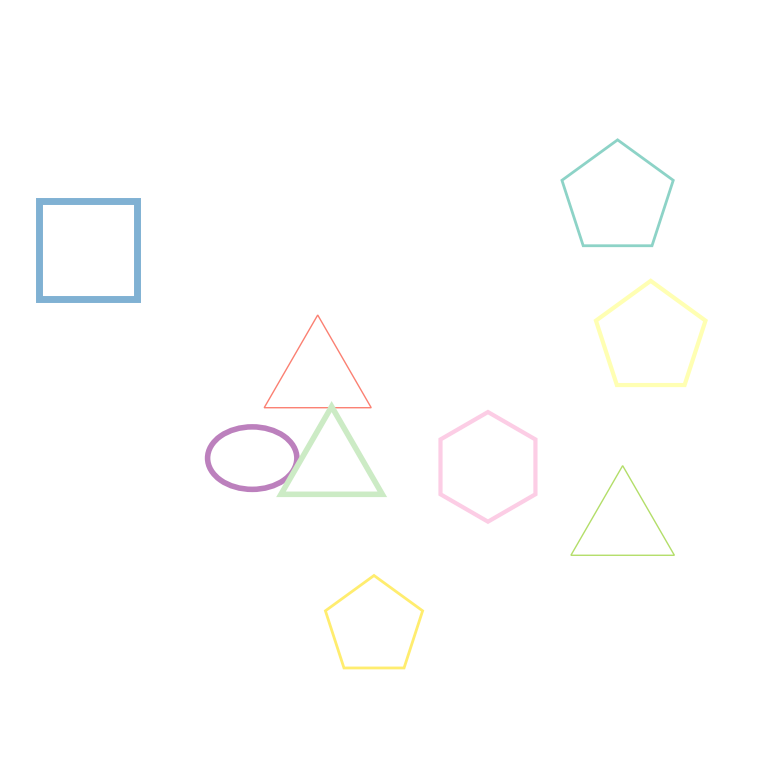[{"shape": "pentagon", "thickness": 1, "radius": 0.38, "center": [0.802, 0.742]}, {"shape": "pentagon", "thickness": 1.5, "radius": 0.37, "center": [0.845, 0.56]}, {"shape": "triangle", "thickness": 0.5, "radius": 0.4, "center": [0.413, 0.511]}, {"shape": "square", "thickness": 2.5, "radius": 0.32, "center": [0.114, 0.676]}, {"shape": "triangle", "thickness": 0.5, "radius": 0.39, "center": [0.809, 0.318]}, {"shape": "hexagon", "thickness": 1.5, "radius": 0.36, "center": [0.634, 0.394]}, {"shape": "oval", "thickness": 2, "radius": 0.29, "center": [0.328, 0.405]}, {"shape": "triangle", "thickness": 2, "radius": 0.38, "center": [0.431, 0.396]}, {"shape": "pentagon", "thickness": 1, "radius": 0.33, "center": [0.486, 0.186]}]